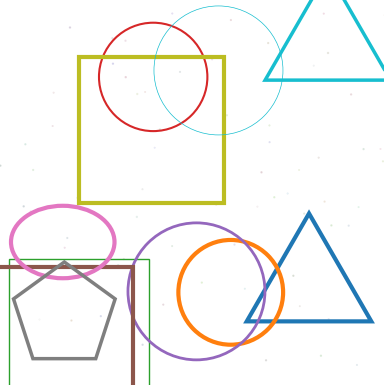[{"shape": "triangle", "thickness": 3, "radius": 0.93, "center": [0.803, 0.259]}, {"shape": "circle", "thickness": 3, "radius": 0.68, "center": [0.599, 0.241]}, {"shape": "square", "thickness": 1, "radius": 0.91, "center": [0.206, 0.145]}, {"shape": "circle", "thickness": 1.5, "radius": 0.7, "center": [0.398, 0.8]}, {"shape": "circle", "thickness": 2, "radius": 0.89, "center": [0.51, 0.243]}, {"shape": "square", "thickness": 3, "radius": 0.99, "center": [0.147, 0.107]}, {"shape": "oval", "thickness": 3, "radius": 0.67, "center": [0.163, 0.371]}, {"shape": "pentagon", "thickness": 2.5, "radius": 0.69, "center": [0.167, 0.181]}, {"shape": "square", "thickness": 3, "radius": 0.94, "center": [0.393, 0.662]}, {"shape": "triangle", "thickness": 2.5, "radius": 0.94, "center": [0.851, 0.886]}, {"shape": "circle", "thickness": 0.5, "radius": 0.84, "center": [0.567, 0.817]}]